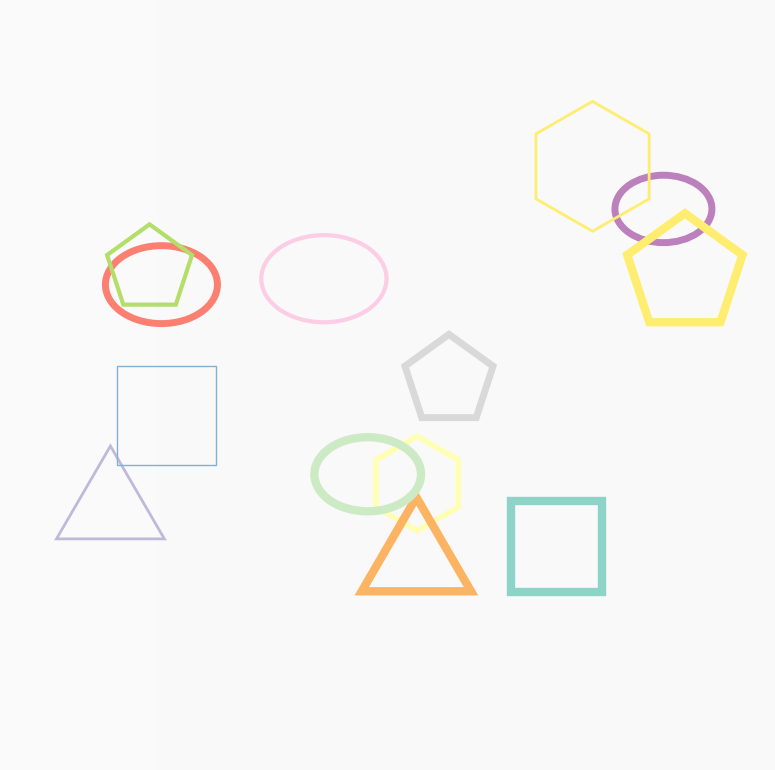[{"shape": "square", "thickness": 3, "radius": 0.29, "center": [0.718, 0.29]}, {"shape": "hexagon", "thickness": 2, "radius": 0.31, "center": [0.538, 0.372]}, {"shape": "triangle", "thickness": 1, "radius": 0.4, "center": [0.142, 0.34]}, {"shape": "oval", "thickness": 2.5, "radius": 0.36, "center": [0.208, 0.63]}, {"shape": "square", "thickness": 0.5, "radius": 0.32, "center": [0.215, 0.46]}, {"shape": "triangle", "thickness": 3, "radius": 0.41, "center": [0.537, 0.273]}, {"shape": "pentagon", "thickness": 1.5, "radius": 0.29, "center": [0.193, 0.651]}, {"shape": "oval", "thickness": 1.5, "radius": 0.4, "center": [0.418, 0.638]}, {"shape": "pentagon", "thickness": 2.5, "radius": 0.3, "center": [0.579, 0.506]}, {"shape": "oval", "thickness": 2.5, "radius": 0.31, "center": [0.856, 0.729]}, {"shape": "oval", "thickness": 3, "radius": 0.34, "center": [0.474, 0.384]}, {"shape": "pentagon", "thickness": 3, "radius": 0.39, "center": [0.884, 0.645]}, {"shape": "hexagon", "thickness": 1, "radius": 0.42, "center": [0.765, 0.784]}]